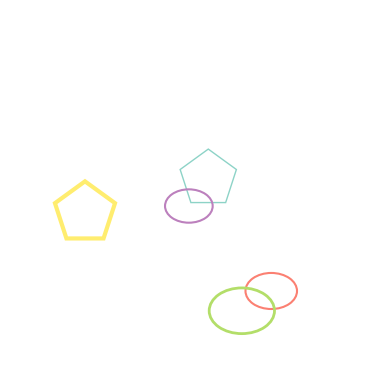[{"shape": "pentagon", "thickness": 1, "radius": 0.38, "center": [0.541, 0.536]}, {"shape": "oval", "thickness": 1.5, "radius": 0.33, "center": [0.705, 0.244]}, {"shape": "oval", "thickness": 2, "radius": 0.42, "center": [0.628, 0.193]}, {"shape": "oval", "thickness": 1.5, "radius": 0.31, "center": [0.491, 0.465]}, {"shape": "pentagon", "thickness": 3, "radius": 0.41, "center": [0.221, 0.447]}]